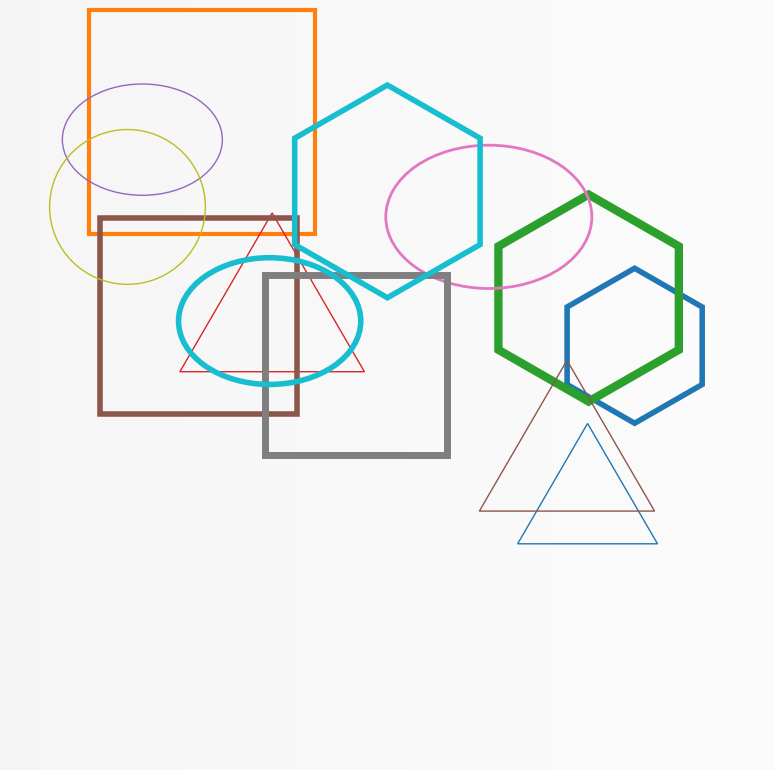[{"shape": "triangle", "thickness": 0.5, "radius": 0.52, "center": [0.758, 0.346]}, {"shape": "hexagon", "thickness": 2, "radius": 0.5, "center": [0.819, 0.551]}, {"shape": "square", "thickness": 1.5, "radius": 0.73, "center": [0.26, 0.842]}, {"shape": "hexagon", "thickness": 3, "radius": 0.67, "center": [0.76, 0.613]}, {"shape": "triangle", "thickness": 0.5, "radius": 0.69, "center": [0.351, 0.586]}, {"shape": "oval", "thickness": 0.5, "radius": 0.52, "center": [0.184, 0.819]}, {"shape": "square", "thickness": 2, "radius": 0.64, "center": [0.256, 0.59]}, {"shape": "triangle", "thickness": 0.5, "radius": 0.65, "center": [0.732, 0.402]}, {"shape": "oval", "thickness": 1, "radius": 0.66, "center": [0.631, 0.718]}, {"shape": "square", "thickness": 2.5, "radius": 0.59, "center": [0.459, 0.526]}, {"shape": "circle", "thickness": 0.5, "radius": 0.5, "center": [0.165, 0.731]}, {"shape": "hexagon", "thickness": 2, "radius": 0.69, "center": [0.5, 0.751]}, {"shape": "oval", "thickness": 2, "radius": 0.59, "center": [0.348, 0.583]}]